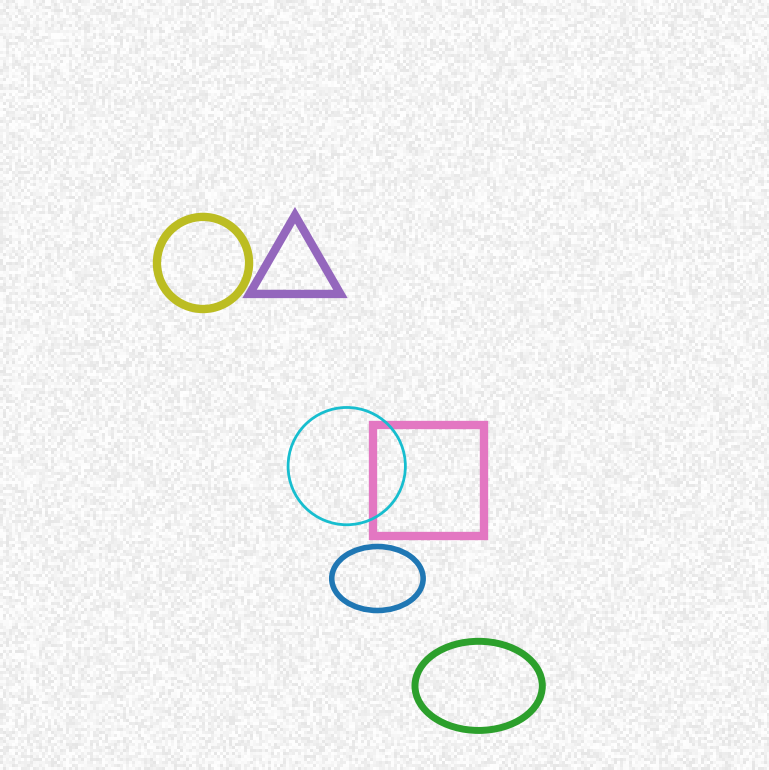[{"shape": "oval", "thickness": 2, "radius": 0.3, "center": [0.49, 0.249]}, {"shape": "oval", "thickness": 2.5, "radius": 0.41, "center": [0.622, 0.109]}, {"shape": "triangle", "thickness": 3, "radius": 0.34, "center": [0.383, 0.652]}, {"shape": "square", "thickness": 3, "radius": 0.36, "center": [0.556, 0.376]}, {"shape": "circle", "thickness": 3, "radius": 0.3, "center": [0.264, 0.658]}, {"shape": "circle", "thickness": 1, "radius": 0.38, "center": [0.45, 0.395]}]